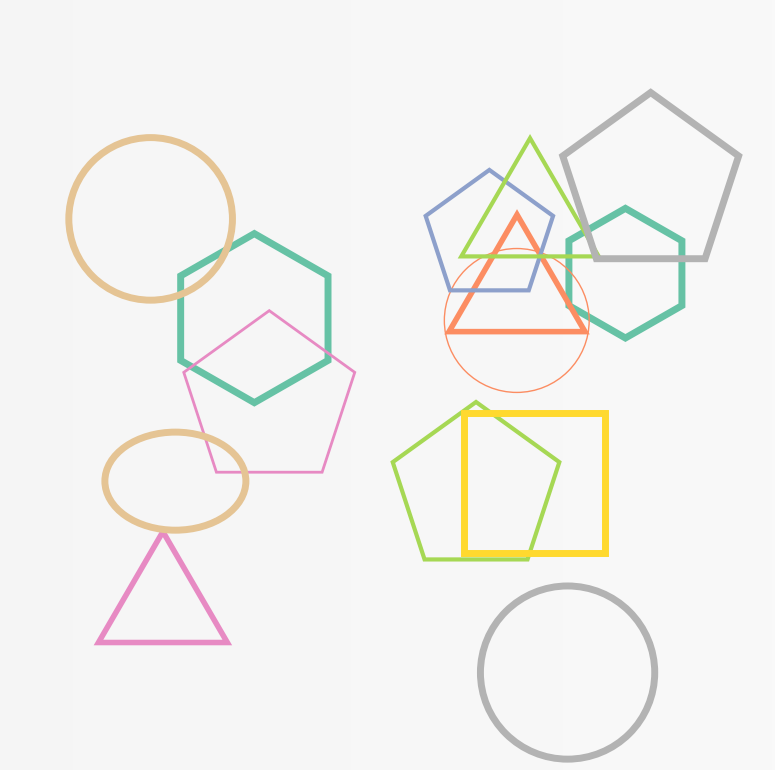[{"shape": "hexagon", "thickness": 2.5, "radius": 0.42, "center": [0.807, 0.645]}, {"shape": "hexagon", "thickness": 2.5, "radius": 0.55, "center": [0.328, 0.587]}, {"shape": "triangle", "thickness": 2, "radius": 0.51, "center": [0.667, 0.62]}, {"shape": "circle", "thickness": 0.5, "radius": 0.47, "center": [0.667, 0.584]}, {"shape": "pentagon", "thickness": 1.5, "radius": 0.43, "center": [0.631, 0.693]}, {"shape": "triangle", "thickness": 2, "radius": 0.48, "center": [0.21, 0.214]}, {"shape": "pentagon", "thickness": 1, "radius": 0.58, "center": [0.347, 0.481]}, {"shape": "pentagon", "thickness": 1.5, "radius": 0.57, "center": [0.614, 0.365]}, {"shape": "triangle", "thickness": 1.5, "radius": 0.51, "center": [0.684, 0.718]}, {"shape": "square", "thickness": 2.5, "radius": 0.45, "center": [0.69, 0.373]}, {"shape": "oval", "thickness": 2.5, "radius": 0.45, "center": [0.226, 0.375]}, {"shape": "circle", "thickness": 2.5, "radius": 0.53, "center": [0.194, 0.716]}, {"shape": "pentagon", "thickness": 2.5, "radius": 0.6, "center": [0.84, 0.761]}, {"shape": "circle", "thickness": 2.5, "radius": 0.56, "center": [0.732, 0.127]}]